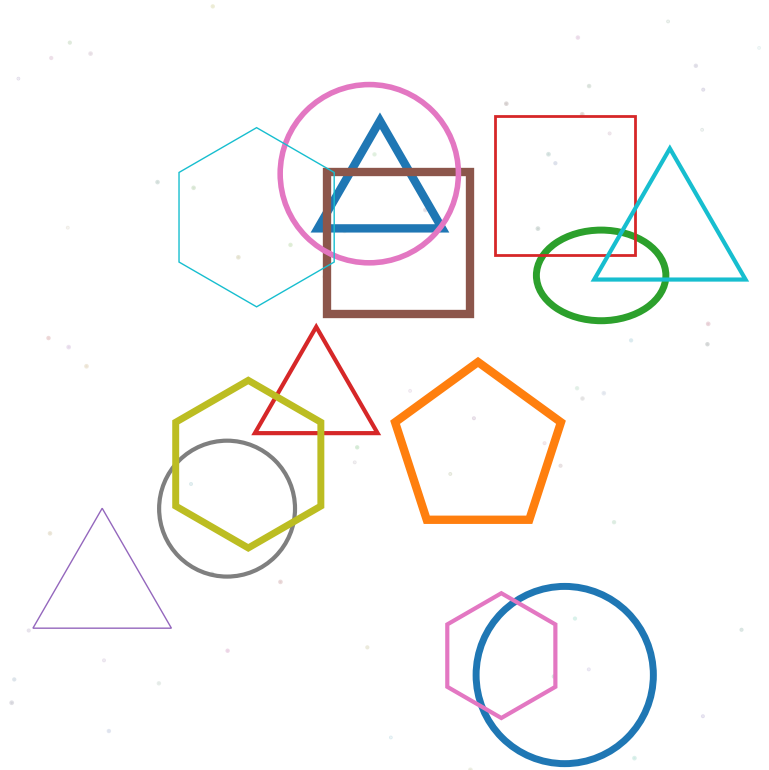[{"shape": "triangle", "thickness": 3, "radius": 0.47, "center": [0.493, 0.75]}, {"shape": "circle", "thickness": 2.5, "radius": 0.58, "center": [0.733, 0.123]}, {"shape": "pentagon", "thickness": 3, "radius": 0.57, "center": [0.621, 0.417]}, {"shape": "oval", "thickness": 2.5, "radius": 0.42, "center": [0.781, 0.642]}, {"shape": "triangle", "thickness": 1.5, "radius": 0.46, "center": [0.411, 0.483]}, {"shape": "square", "thickness": 1, "radius": 0.45, "center": [0.733, 0.759]}, {"shape": "triangle", "thickness": 0.5, "radius": 0.52, "center": [0.133, 0.236]}, {"shape": "square", "thickness": 3, "radius": 0.46, "center": [0.517, 0.685]}, {"shape": "hexagon", "thickness": 1.5, "radius": 0.41, "center": [0.651, 0.149]}, {"shape": "circle", "thickness": 2, "radius": 0.58, "center": [0.48, 0.774]}, {"shape": "circle", "thickness": 1.5, "radius": 0.44, "center": [0.295, 0.339]}, {"shape": "hexagon", "thickness": 2.5, "radius": 0.54, "center": [0.322, 0.397]}, {"shape": "hexagon", "thickness": 0.5, "radius": 0.58, "center": [0.333, 0.718]}, {"shape": "triangle", "thickness": 1.5, "radius": 0.57, "center": [0.87, 0.694]}]